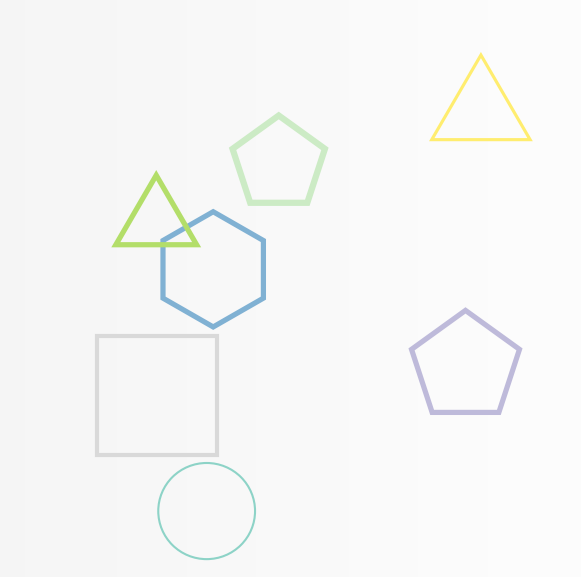[{"shape": "circle", "thickness": 1, "radius": 0.42, "center": [0.356, 0.114]}, {"shape": "pentagon", "thickness": 2.5, "radius": 0.49, "center": [0.801, 0.364]}, {"shape": "hexagon", "thickness": 2.5, "radius": 0.5, "center": [0.367, 0.533]}, {"shape": "triangle", "thickness": 2.5, "radius": 0.4, "center": [0.269, 0.615]}, {"shape": "square", "thickness": 2, "radius": 0.51, "center": [0.27, 0.315]}, {"shape": "pentagon", "thickness": 3, "radius": 0.42, "center": [0.48, 0.716]}, {"shape": "triangle", "thickness": 1.5, "radius": 0.49, "center": [0.827, 0.806]}]